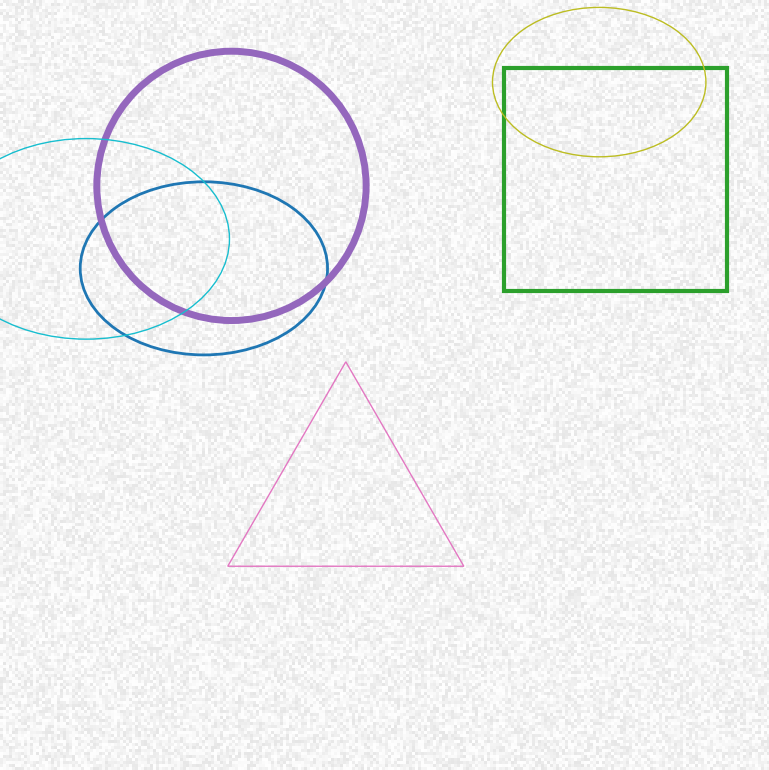[{"shape": "oval", "thickness": 1, "radius": 0.8, "center": [0.265, 0.651]}, {"shape": "square", "thickness": 1.5, "radius": 0.72, "center": [0.799, 0.767]}, {"shape": "circle", "thickness": 2.5, "radius": 0.87, "center": [0.301, 0.759]}, {"shape": "triangle", "thickness": 0.5, "radius": 0.89, "center": [0.449, 0.353]}, {"shape": "oval", "thickness": 0.5, "radius": 0.69, "center": [0.778, 0.893]}, {"shape": "oval", "thickness": 0.5, "radius": 0.93, "center": [0.112, 0.69]}]